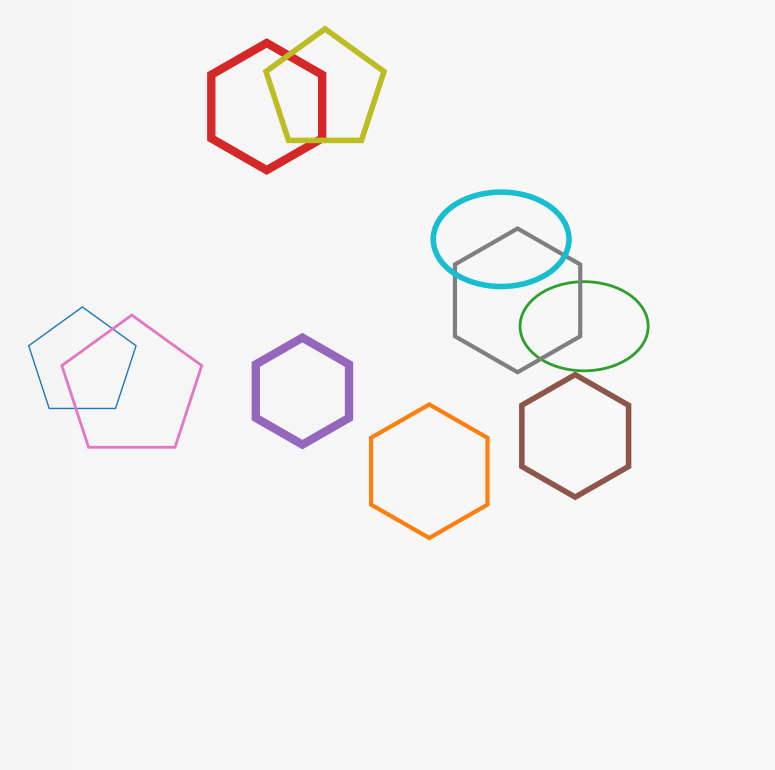[{"shape": "pentagon", "thickness": 0.5, "radius": 0.36, "center": [0.106, 0.528]}, {"shape": "hexagon", "thickness": 1.5, "radius": 0.43, "center": [0.554, 0.388]}, {"shape": "oval", "thickness": 1, "radius": 0.41, "center": [0.754, 0.576]}, {"shape": "hexagon", "thickness": 3, "radius": 0.41, "center": [0.344, 0.862]}, {"shape": "hexagon", "thickness": 3, "radius": 0.35, "center": [0.39, 0.492]}, {"shape": "hexagon", "thickness": 2, "radius": 0.4, "center": [0.742, 0.434]}, {"shape": "pentagon", "thickness": 1, "radius": 0.47, "center": [0.17, 0.496]}, {"shape": "hexagon", "thickness": 1.5, "radius": 0.47, "center": [0.668, 0.61]}, {"shape": "pentagon", "thickness": 2, "radius": 0.4, "center": [0.419, 0.882]}, {"shape": "oval", "thickness": 2, "radius": 0.44, "center": [0.647, 0.689]}]